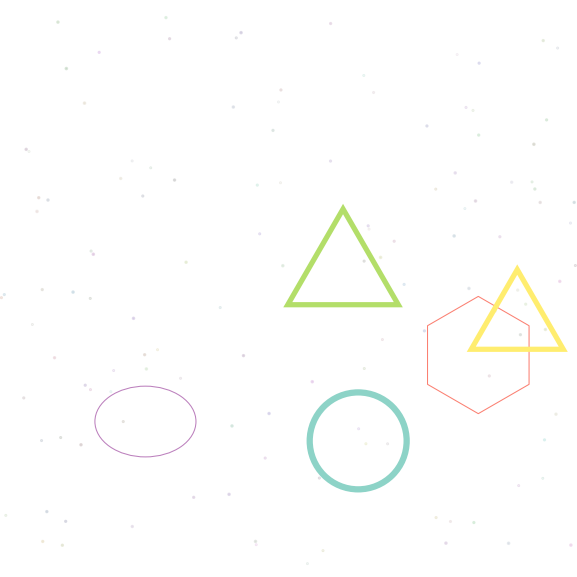[{"shape": "circle", "thickness": 3, "radius": 0.42, "center": [0.62, 0.236]}, {"shape": "hexagon", "thickness": 0.5, "radius": 0.51, "center": [0.828, 0.384]}, {"shape": "triangle", "thickness": 2.5, "radius": 0.55, "center": [0.594, 0.527]}, {"shape": "oval", "thickness": 0.5, "radius": 0.44, "center": [0.252, 0.269]}, {"shape": "triangle", "thickness": 2.5, "radius": 0.46, "center": [0.896, 0.44]}]